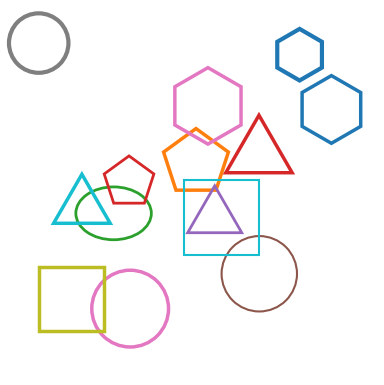[{"shape": "hexagon", "thickness": 3, "radius": 0.34, "center": [0.778, 0.858]}, {"shape": "hexagon", "thickness": 2.5, "radius": 0.44, "center": [0.861, 0.716]}, {"shape": "pentagon", "thickness": 2.5, "radius": 0.44, "center": [0.509, 0.578]}, {"shape": "oval", "thickness": 2, "radius": 0.49, "center": [0.295, 0.446]}, {"shape": "triangle", "thickness": 2.5, "radius": 0.5, "center": [0.673, 0.601]}, {"shape": "pentagon", "thickness": 2, "radius": 0.34, "center": [0.335, 0.527]}, {"shape": "triangle", "thickness": 2, "radius": 0.41, "center": [0.558, 0.436]}, {"shape": "circle", "thickness": 1.5, "radius": 0.49, "center": [0.674, 0.289]}, {"shape": "circle", "thickness": 2.5, "radius": 0.5, "center": [0.338, 0.198]}, {"shape": "hexagon", "thickness": 2.5, "radius": 0.5, "center": [0.54, 0.725]}, {"shape": "circle", "thickness": 3, "radius": 0.39, "center": [0.101, 0.888]}, {"shape": "square", "thickness": 2.5, "radius": 0.42, "center": [0.185, 0.223]}, {"shape": "square", "thickness": 1.5, "radius": 0.49, "center": [0.575, 0.436]}, {"shape": "triangle", "thickness": 2.5, "radius": 0.42, "center": [0.213, 0.462]}]